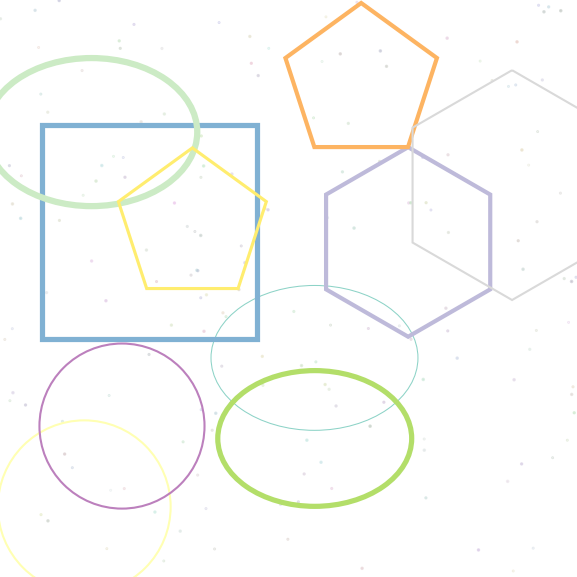[{"shape": "oval", "thickness": 0.5, "radius": 0.9, "center": [0.545, 0.379]}, {"shape": "circle", "thickness": 1, "radius": 0.75, "center": [0.146, 0.122]}, {"shape": "hexagon", "thickness": 2, "radius": 0.82, "center": [0.707, 0.58]}, {"shape": "square", "thickness": 2.5, "radius": 0.93, "center": [0.259, 0.597]}, {"shape": "pentagon", "thickness": 2, "radius": 0.69, "center": [0.625, 0.856]}, {"shape": "oval", "thickness": 2.5, "radius": 0.84, "center": [0.545, 0.24]}, {"shape": "hexagon", "thickness": 1, "radius": 0.99, "center": [0.887, 0.679]}, {"shape": "circle", "thickness": 1, "radius": 0.71, "center": [0.211, 0.261]}, {"shape": "oval", "thickness": 3, "radius": 0.92, "center": [0.158, 0.77]}, {"shape": "pentagon", "thickness": 1.5, "radius": 0.67, "center": [0.333, 0.608]}]